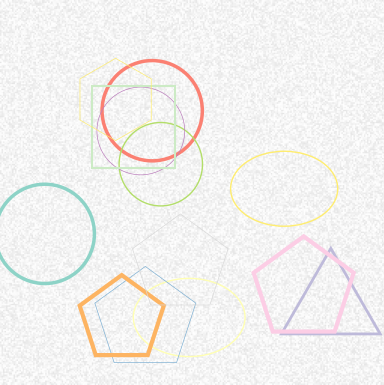[{"shape": "circle", "thickness": 2.5, "radius": 0.64, "center": [0.116, 0.393]}, {"shape": "oval", "thickness": 1, "radius": 0.73, "center": [0.491, 0.175]}, {"shape": "triangle", "thickness": 2, "radius": 0.74, "center": [0.859, 0.207]}, {"shape": "circle", "thickness": 2.5, "radius": 0.65, "center": [0.395, 0.712]}, {"shape": "pentagon", "thickness": 0.5, "radius": 0.69, "center": [0.378, 0.17]}, {"shape": "pentagon", "thickness": 3, "radius": 0.57, "center": [0.316, 0.171]}, {"shape": "circle", "thickness": 1, "radius": 0.54, "center": [0.418, 0.573]}, {"shape": "pentagon", "thickness": 3, "radius": 0.68, "center": [0.789, 0.249]}, {"shape": "pentagon", "thickness": 0.5, "radius": 0.65, "center": [0.468, 0.314]}, {"shape": "circle", "thickness": 0.5, "radius": 0.57, "center": [0.366, 0.66]}, {"shape": "square", "thickness": 1.5, "radius": 0.53, "center": [0.347, 0.671]}, {"shape": "hexagon", "thickness": 0.5, "radius": 0.53, "center": [0.3, 0.742]}, {"shape": "oval", "thickness": 1, "radius": 0.7, "center": [0.738, 0.51]}]